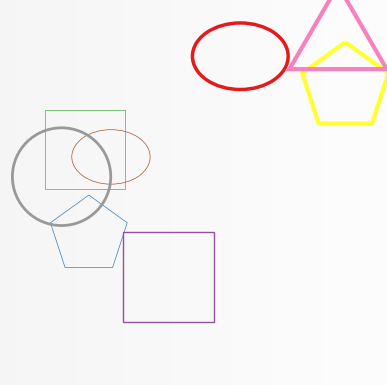[{"shape": "oval", "thickness": 2.5, "radius": 0.62, "center": [0.62, 0.854]}, {"shape": "pentagon", "thickness": 0.5, "radius": 0.52, "center": [0.229, 0.389]}, {"shape": "square", "thickness": 0.5, "radius": 0.51, "center": [0.219, 0.612]}, {"shape": "square", "thickness": 1, "radius": 0.59, "center": [0.436, 0.281]}, {"shape": "pentagon", "thickness": 3, "radius": 0.58, "center": [0.891, 0.774]}, {"shape": "oval", "thickness": 0.5, "radius": 0.51, "center": [0.286, 0.592]}, {"shape": "triangle", "thickness": 3, "radius": 0.72, "center": [0.872, 0.893]}, {"shape": "circle", "thickness": 2, "radius": 0.63, "center": [0.159, 0.541]}]